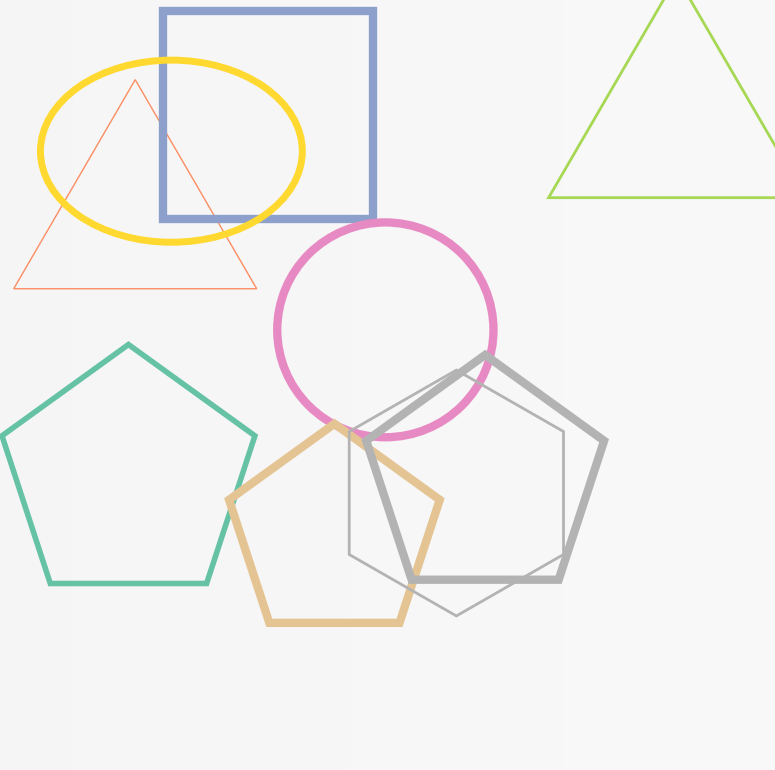[{"shape": "pentagon", "thickness": 2, "radius": 0.86, "center": [0.166, 0.381]}, {"shape": "triangle", "thickness": 0.5, "radius": 0.91, "center": [0.174, 0.716]}, {"shape": "square", "thickness": 3, "radius": 0.68, "center": [0.346, 0.851]}, {"shape": "circle", "thickness": 3, "radius": 0.7, "center": [0.497, 0.572]}, {"shape": "triangle", "thickness": 1, "radius": 0.96, "center": [0.874, 0.839]}, {"shape": "oval", "thickness": 2.5, "radius": 0.84, "center": [0.221, 0.804]}, {"shape": "pentagon", "thickness": 3, "radius": 0.71, "center": [0.431, 0.307]}, {"shape": "pentagon", "thickness": 3, "radius": 0.81, "center": [0.626, 0.378]}, {"shape": "hexagon", "thickness": 1, "radius": 0.8, "center": [0.589, 0.36]}]